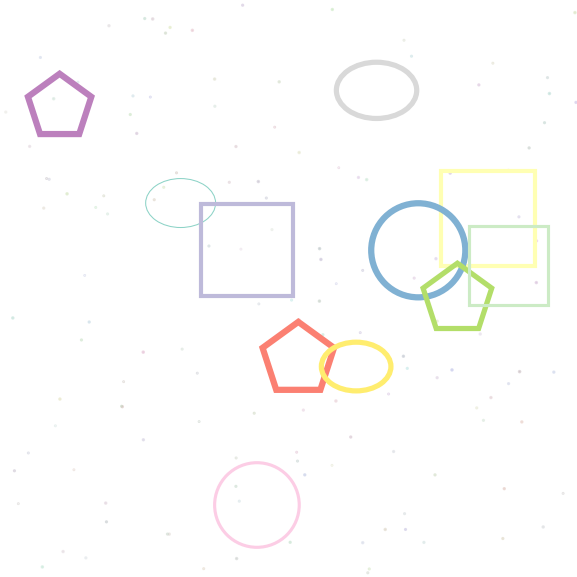[{"shape": "oval", "thickness": 0.5, "radius": 0.3, "center": [0.313, 0.648]}, {"shape": "square", "thickness": 2, "radius": 0.41, "center": [0.845, 0.621]}, {"shape": "square", "thickness": 2, "radius": 0.4, "center": [0.427, 0.567]}, {"shape": "pentagon", "thickness": 3, "radius": 0.33, "center": [0.517, 0.377]}, {"shape": "circle", "thickness": 3, "radius": 0.41, "center": [0.724, 0.566]}, {"shape": "pentagon", "thickness": 2.5, "radius": 0.31, "center": [0.792, 0.481]}, {"shape": "circle", "thickness": 1.5, "radius": 0.37, "center": [0.445, 0.125]}, {"shape": "oval", "thickness": 2.5, "radius": 0.35, "center": [0.652, 0.843]}, {"shape": "pentagon", "thickness": 3, "radius": 0.29, "center": [0.103, 0.814]}, {"shape": "square", "thickness": 1.5, "radius": 0.34, "center": [0.881, 0.539]}, {"shape": "oval", "thickness": 2.5, "radius": 0.3, "center": [0.617, 0.364]}]